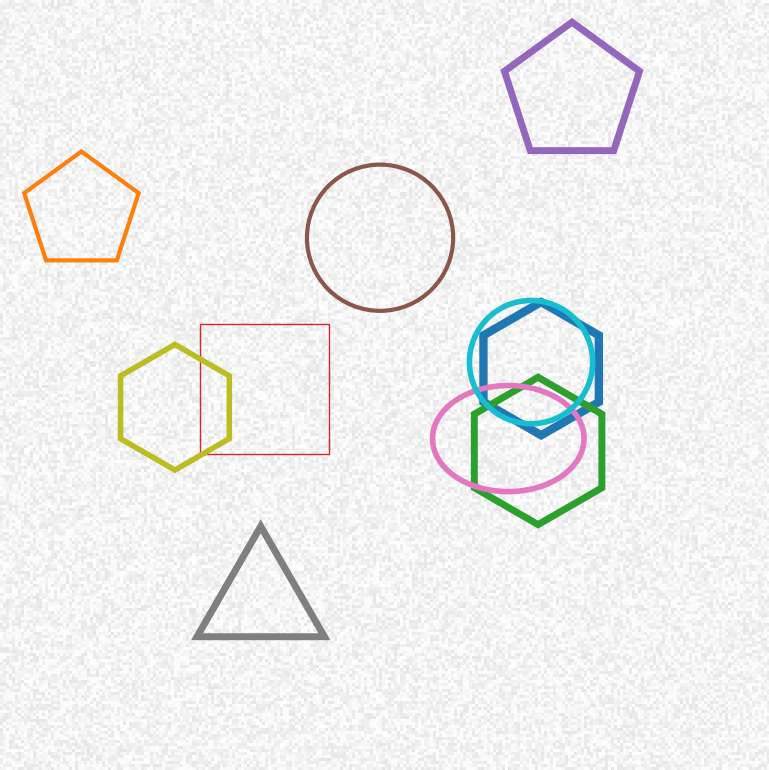[{"shape": "hexagon", "thickness": 3, "radius": 0.43, "center": [0.703, 0.521]}, {"shape": "pentagon", "thickness": 1.5, "radius": 0.39, "center": [0.106, 0.725]}, {"shape": "hexagon", "thickness": 2.5, "radius": 0.48, "center": [0.699, 0.414]}, {"shape": "square", "thickness": 0.5, "radius": 0.42, "center": [0.343, 0.495]}, {"shape": "pentagon", "thickness": 2.5, "radius": 0.46, "center": [0.743, 0.879]}, {"shape": "circle", "thickness": 1.5, "radius": 0.47, "center": [0.494, 0.691]}, {"shape": "oval", "thickness": 2, "radius": 0.49, "center": [0.66, 0.43]}, {"shape": "triangle", "thickness": 2.5, "radius": 0.48, "center": [0.339, 0.221]}, {"shape": "hexagon", "thickness": 2, "radius": 0.41, "center": [0.227, 0.471]}, {"shape": "circle", "thickness": 2, "radius": 0.4, "center": [0.69, 0.53]}]